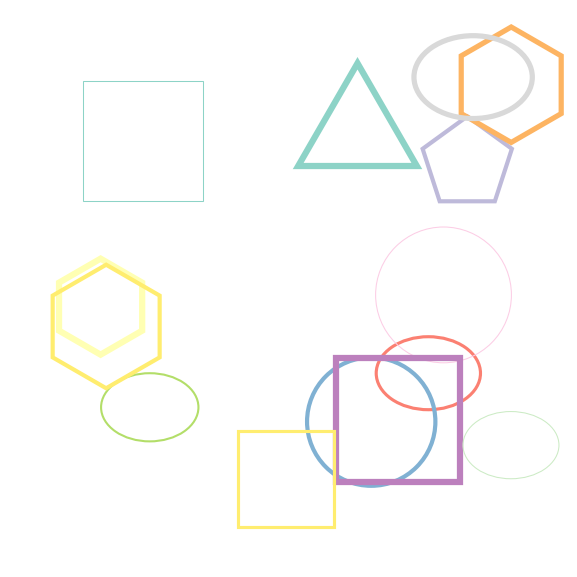[{"shape": "square", "thickness": 0.5, "radius": 0.52, "center": [0.248, 0.754]}, {"shape": "triangle", "thickness": 3, "radius": 0.59, "center": [0.619, 0.771]}, {"shape": "hexagon", "thickness": 3, "radius": 0.42, "center": [0.174, 0.468]}, {"shape": "pentagon", "thickness": 2, "radius": 0.41, "center": [0.809, 0.716]}, {"shape": "oval", "thickness": 1.5, "radius": 0.45, "center": [0.742, 0.353]}, {"shape": "circle", "thickness": 2, "radius": 0.56, "center": [0.643, 0.269]}, {"shape": "hexagon", "thickness": 2.5, "radius": 0.5, "center": [0.885, 0.852]}, {"shape": "oval", "thickness": 1, "radius": 0.42, "center": [0.259, 0.294]}, {"shape": "circle", "thickness": 0.5, "radius": 0.59, "center": [0.768, 0.488]}, {"shape": "oval", "thickness": 2.5, "radius": 0.51, "center": [0.819, 0.866]}, {"shape": "square", "thickness": 3, "radius": 0.54, "center": [0.689, 0.272]}, {"shape": "oval", "thickness": 0.5, "radius": 0.42, "center": [0.885, 0.228]}, {"shape": "hexagon", "thickness": 2, "radius": 0.53, "center": [0.184, 0.434]}, {"shape": "square", "thickness": 1.5, "radius": 0.42, "center": [0.496, 0.17]}]